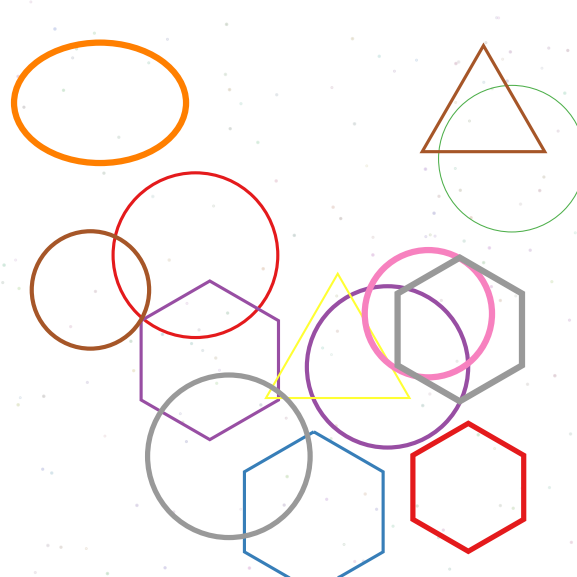[{"shape": "circle", "thickness": 1.5, "radius": 0.71, "center": [0.338, 0.557]}, {"shape": "hexagon", "thickness": 2.5, "radius": 0.55, "center": [0.811, 0.155]}, {"shape": "hexagon", "thickness": 1.5, "radius": 0.69, "center": [0.543, 0.113]}, {"shape": "circle", "thickness": 0.5, "radius": 0.63, "center": [0.886, 0.724]}, {"shape": "circle", "thickness": 2, "radius": 0.7, "center": [0.671, 0.364]}, {"shape": "hexagon", "thickness": 1.5, "radius": 0.69, "center": [0.363, 0.375]}, {"shape": "oval", "thickness": 3, "radius": 0.74, "center": [0.173, 0.821]}, {"shape": "triangle", "thickness": 1, "radius": 0.72, "center": [0.585, 0.382]}, {"shape": "circle", "thickness": 2, "radius": 0.51, "center": [0.157, 0.497]}, {"shape": "triangle", "thickness": 1.5, "radius": 0.61, "center": [0.837, 0.798]}, {"shape": "circle", "thickness": 3, "radius": 0.55, "center": [0.742, 0.456]}, {"shape": "circle", "thickness": 2.5, "radius": 0.7, "center": [0.396, 0.209]}, {"shape": "hexagon", "thickness": 3, "radius": 0.62, "center": [0.796, 0.429]}]